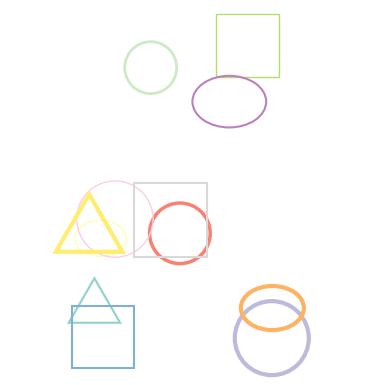[{"shape": "triangle", "thickness": 1.5, "radius": 0.39, "center": [0.245, 0.2]}, {"shape": "oval", "thickness": 1, "radius": 0.33, "center": [0.261, 0.381]}, {"shape": "circle", "thickness": 3, "radius": 0.48, "center": [0.706, 0.122]}, {"shape": "circle", "thickness": 2.5, "radius": 0.39, "center": [0.467, 0.394]}, {"shape": "square", "thickness": 1.5, "radius": 0.4, "center": [0.268, 0.124]}, {"shape": "oval", "thickness": 3, "radius": 0.41, "center": [0.707, 0.2]}, {"shape": "square", "thickness": 1, "radius": 0.41, "center": [0.642, 0.882]}, {"shape": "circle", "thickness": 1, "radius": 0.5, "center": [0.298, 0.431]}, {"shape": "square", "thickness": 1.5, "radius": 0.47, "center": [0.444, 0.429]}, {"shape": "oval", "thickness": 1.5, "radius": 0.48, "center": [0.596, 0.736]}, {"shape": "circle", "thickness": 2, "radius": 0.34, "center": [0.391, 0.824]}, {"shape": "triangle", "thickness": 3, "radius": 0.5, "center": [0.232, 0.396]}]